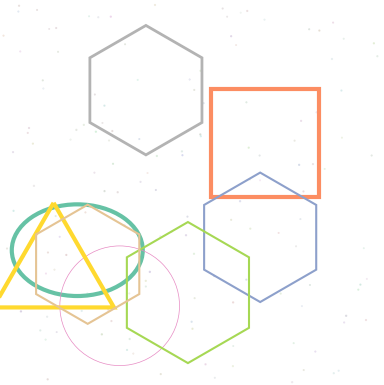[{"shape": "oval", "thickness": 3, "radius": 0.85, "center": [0.201, 0.35]}, {"shape": "square", "thickness": 3, "radius": 0.7, "center": [0.688, 0.628]}, {"shape": "hexagon", "thickness": 1.5, "radius": 0.84, "center": [0.676, 0.384]}, {"shape": "circle", "thickness": 0.5, "radius": 0.78, "center": [0.311, 0.206]}, {"shape": "hexagon", "thickness": 1.5, "radius": 0.92, "center": [0.488, 0.24]}, {"shape": "triangle", "thickness": 3, "radius": 0.91, "center": [0.139, 0.292]}, {"shape": "hexagon", "thickness": 1.5, "radius": 0.77, "center": [0.228, 0.314]}, {"shape": "hexagon", "thickness": 2, "radius": 0.84, "center": [0.379, 0.766]}]